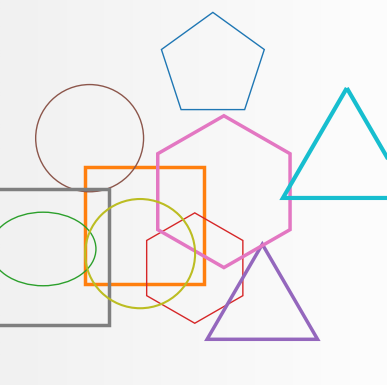[{"shape": "pentagon", "thickness": 1, "radius": 0.7, "center": [0.549, 0.828]}, {"shape": "square", "thickness": 2.5, "radius": 0.77, "center": [0.373, 0.414]}, {"shape": "oval", "thickness": 1, "radius": 0.68, "center": [0.111, 0.353]}, {"shape": "hexagon", "thickness": 1, "radius": 0.72, "center": [0.503, 0.304]}, {"shape": "triangle", "thickness": 2.5, "radius": 0.82, "center": [0.677, 0.201]}, {"shape": "circle", "thickness": 1, "radius": 0.7, "center": [0.231, 0.641]}, {"shape": "hexagon", "thickness": 2.5, "radius": 0.99, "center": [0.578, 0.502]}, {"shape": "square", "thickness": 2.5, "radius": 0.89, "center": [0.102, 0.333]}, {"shape": "circle", "thickness": 1.5, "radius": 0.71, "center": [0.362, 0.341]}, {"shape": "triangle", "thickness": 3, "radius": 0.95, "center": [0.895, 0.581]}]